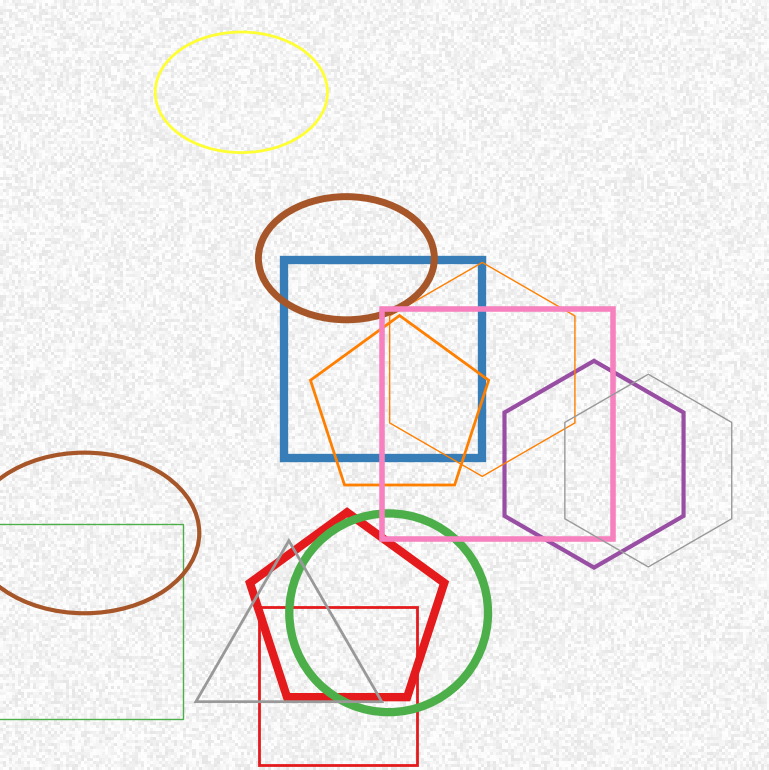[{"shape": "pentagon", "thickness": 3, "radius": 0.66, "center": [0.451, 0.202]}, {"shape": "square", "thickness": 1, "radius": 0.51, "center": [0.439, 0.11]}, {"shape": "square", "thickness": 3, "radius": 0.64, "center": [0.498, 0.534]}, {"shape": "square", "thickness": 0.5, "radius": 0.63, "center": [0.111, 0.193]}, {"shape": "circle", "thickness": 3, "radius": 0.65, "center": [0.505, 0.204]}, {"shape": "hexagon", "thickness": 1.5, "radius": 0.67, "center": [0.771, 0.397]}, {"shape": "hexagon", "thickness": 0.5, "radius": 0.69, "center": [0.626, 0.52]}, {"shape": "pentagon", "thickness": 1, "radius": 0.61, "center": [0.519, 0.469]}, {"shape": "oval", "thickness": 1, "radius": 0.56, "center": [0.313, 0.88]}, {"shape": "oval", "thickness": 1.5, "radius": 0.75, "center": [0.11, 0.308]}, {"shape": "oval", "thickness": 2.5, "radius": 0.57, "center": [0.45, 0.665]}, {"shape": "square", "thickness": 2, "radius": 0.75, "center": [0.646, 0.45]}, {"shape": "hexagon", "thickness": 0.5, "radius": 0.63, "center": [0.842, 0.389]}, {"shape": "triangle", "thickness": 1, "radius": 0.7, "center": [0.375, 0.158]}]